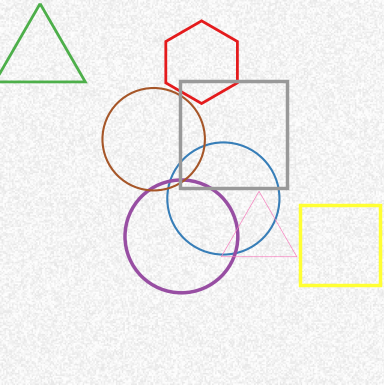[{"shape": "hexagon", "thickness": 2, "radius": 0.54, "center": [0.524, 0.838]}, {"shape": "circle", "thickness": 1.5, "radius": 0.73, "center": [0.58, 0.484]}, {"shape": "triangle", "thickness": 2, "radius": 0.68, "center": [0.104, 0.855]}, {"shape": "circle", "thickness": 2.5, "radius": 0.73, "center": [0.471, 0.386]}, {"shape": "square", "thickness": 2.5, "radius": 0.52, "center": [0.883, 0.363]}, {"shape": "circle", "thickness": 1.5, "radius": 0.67, "center": [0.399, 0.638]}, {"shape": "triangle", "thickness": 0.5, "radius": 0.57, "center": [0.673, 0.39]}, {"shape": "square", "thickness": 2.5, "radius": 0.7, "center": [0.606, 0.65]}]